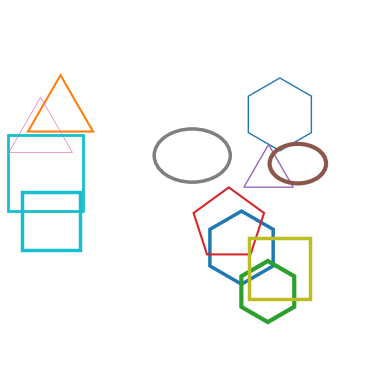[{"shape": "hexagon", "thickness": 1, "radius": 0.47, "center": [0.727, 0.703]}, {"shape": "hexagon", "thickness": 2.5, "radius": 0.47, "center": [0.627, 0.357]}, {"shape": "triangle", "thickness": 1.5, "radius": 0.49, "center": [0.157, 0.707]}, {"shape": "hexagon", "thickness": 3, "radius": 0.4, "center": [0.696, 0.243]}, {"shape": "pentagon", "thickness": 1.5, "radius": 0.48, "center": [0.594, 0.417]}, {"shape": "triangle", "thickness": 1, "radius": 0.37, "center": [0.698, 0.551]}, {"shape": "oval", "thickness": 3, "radius": 0.37, "center": [0.774, 0.575]}, {"shape": "triangle", "thickness": 0.5, "radius": 0.48, "center": [0.105, 0.652]}, {"shape": "oval", "thickness": 2.5, "radius": 0.49, "center": [0.499, 0.596]}, {"shape": "square", "thickness": 2.5, "radius": 0.4, "center": [0.727, 0.302]}, {"shape": "square", "thickness": 2, "radius": 0.49, "center": [0.118, 0.551]}, {"shape": "square", "thickness": 2.5, "radius": 0.38, "center": [0.132, 0.427]}]